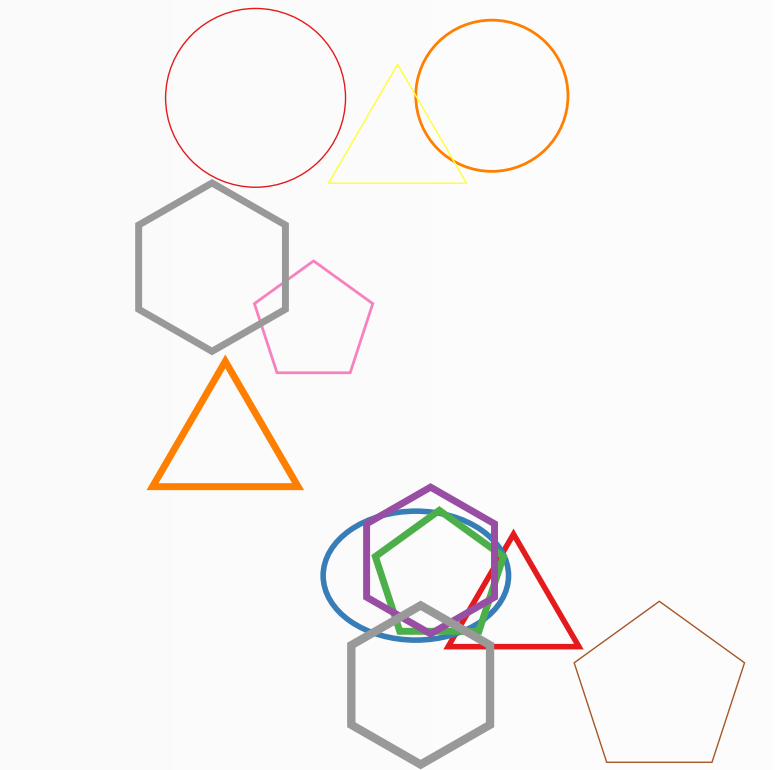[{"shape": "triangle", "thickness": 2, "radius": 0.49, "center": [0.663, 0.209]}, {"shape": "circle", "thickness": 0.5, "radius": 0.58, "center": [0.33, 0.873]}, {"shape": "oval", "thickness": 2, "radius": 0.6, "center": [0.537, 0.252]}, {"shape": "pentagon", "thickness": 2.5, "radius": 0.43, "center": [0.567, 0.25]}, {"shape": "hexagon", "thickness": 2.5, "radius": 0.48, "center": [0.556, 0.272]}, {"shape": "circle", "thickness": 1, "radius": 0.49, "center": [0.635, 0.876]}, {"shape": "triangle", "thickness": 2.5, "radius": 0.54, "center": [0.291, 0.422]}, {"shape": "triangle", "thickness": 0.5, "radius": 0.51, "center": [0.513, 0.814]}, {"shape": "pentagon", "thickness": 0.5, "radius": 0.58, "center": [0.851, 0.104]}, {"shape": "pentagon", "thickness": 1, "radius": 0.4, "center": [0.405, 0.581]}, {"shape": "hexagon", "thickness": 3, "radius": 0.52, "center": [0.543, 0.11]}, {"shape": "hexagon", "thickness": 2.5, "radius": 0.55, "center": [0.274, 0.653]}]